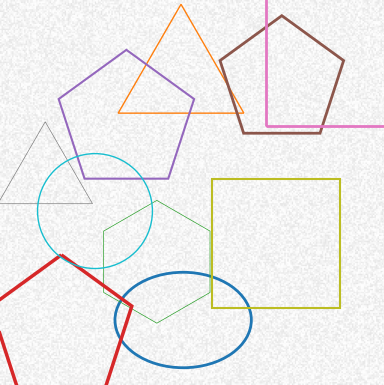[{"shape": "oval", "thickness": 2, "radius": 0.89, "center": [0.476, 0.169]}, {"shape": "triangle", "thickness": 1, "radius": 0.94, "center": [0.47, 0.8]}, {"shape": "hexagon", "thickness": 0.5, "radius": 0.8, "center": [0.407, 0.32]}, {"shape": "pentagon", "thickness": 2.5, "radius": 0.96, "center": [0.159, 0.145]}, {"shape": "pentagon", "thickness": 1.5, "radius": 0.92, "center": [0.328, 0.686]}, {"shape": "pentagon", "thickness": 2, "radius": 0.84, "center": [0.732, 0.79]}, {"shape": "square", "thickness": 2, "radius": 0.94, "center": [0.878, 0.86]}, {"shape": "triangle", "thickness": 0.5, "radius": 0.71, "center": [0.117, 0.542]}, {"shape": "square", "thickness": 1.5, "radius": 0.83, "center": [0.717, 0.368]}, {"shape": "circle", "thickness": 1, "radius": 0.75, "center": [0.247, 0.452]}]